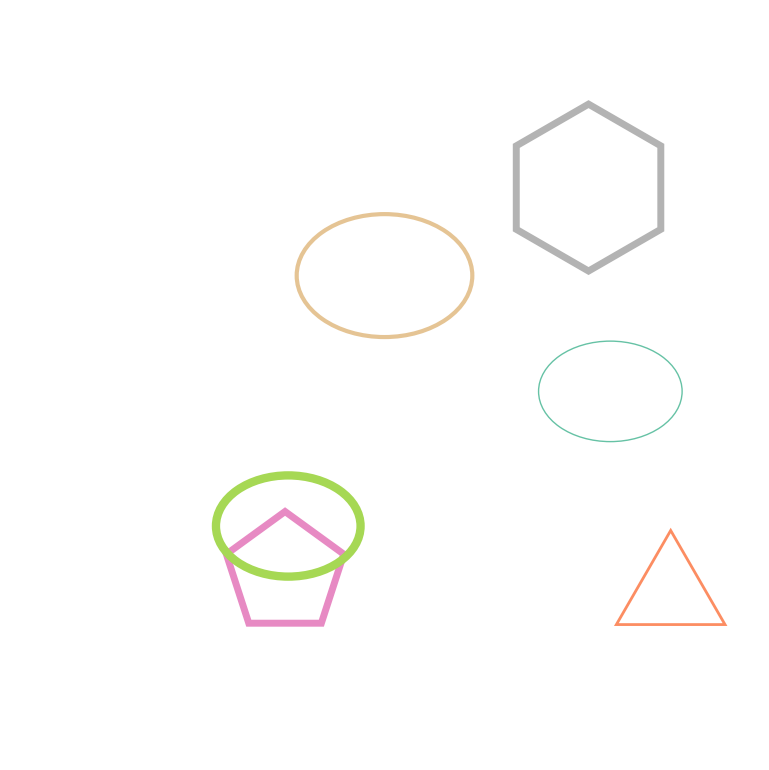[{"shape": "oval", "thickness": 0.5, "radius": 0.47, "center": [0.793, 0.492]}, {"shape": "triangle", "thickness": 1, "radius": 0.41, "center": [0.871, 0.23]}, {"shape": "pentagon", "thickness": 2.5, "radius": 0.4, "center": [0.37, 0.256]}, {"shape": "oval", "thickness": 3, "radius": 0.47, "center": [0.374, 0.317]}, {"shape": "oval", "thickness": 1.5, "radius": 0.57, "center": [0.499, 0.642]}, {"shape": "hexagon", "thickness": 2.5, "radius": 0.54, "center": [0.764, 0.756]}]